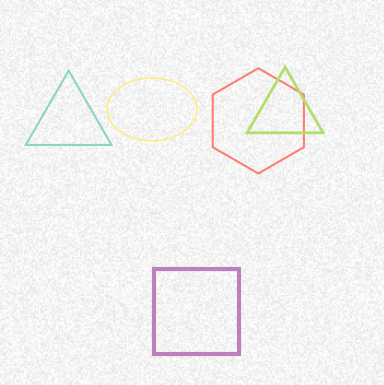[{"shape": "triangle", "thickness": 1.5, "radius": 0.64, "center": [0.178, 0.688]}, {"shape": "hexagon", "thickness": 1.5, "radius": 0.68, "center": [0.671, 0.686]}, {"shape": "triangle", "thickness": 2, "radius": 0.57, "center": [0.741, 0.712]}, {"shape": "square", "thickness": 3, "radius": 0.55, "center": [0.51, 0.19]}, {"shape": "oval", "thickness": 1, "radius": 0.58, "center": [0.395, 0.716]}]